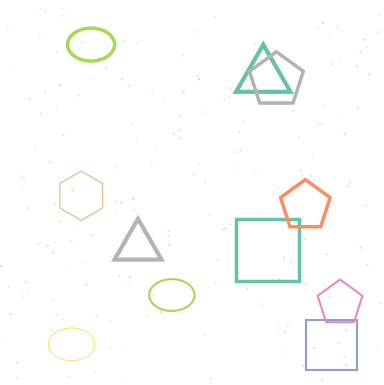[{"shape": "triangle", "thickness": 3, "radius": 0.41, "center": [0.684, 0.802]}, {"shape": "square", "thickness": 2.5, "radius": 0.4, "center": [0.695, 0.351]}, {"shape": "pentagon", "thickness": 2.5, "radius": 0.34, "center": [0.793, 0.466]}, {"shape": "square", "thickness": 1.5, "radius": 0.33, "center": [0.862, 0.104]}, {"shape": "pentagon", "thickness": 1.5, "radius": 0.31, "center": [0.883, 0.213]}, {"shape": "oval", "thickness": 1.5, "radius": 0.29, "center": [0.446, 0.234]}, {"shape": "oval", "thickness": 2.5, "radius": 0.31, "center": [0.237, 0.884]}, {"shape": "oval", "thickness": 0.5, "radius": 0.3, "center": [0.186, 0.106]}, {"shape": "hexagon", "thickness": 1, "radius": 0.32, "center": [0.211, 0.492]}, {"shape": "triangle", "thickness": 3, "radius": 0.35, "center": [0.358, 0.361]}, {"shape": "pentagon", "thickness": 2.5, "radius": 0.37, "center": [0.718, 0.792]}]